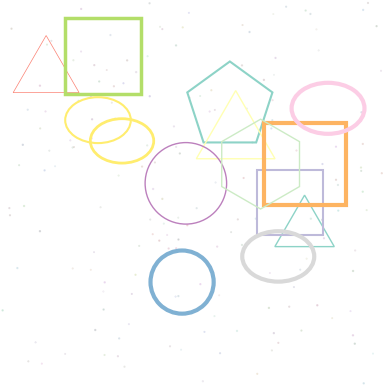[{"shape": "pentagon", "thickness": 1.5, "radius": 0.58, "center": [0.597, 0.724]}, {"shape": "triangle", "thickness": 1, "radius": 0.45, "center": [0.791, 0.404]}, {"shape": "triangle", "thickness": 1, "radius": 0.59, "center": [0.612, 0.647]}, {"shape": "square", "thickness": 1.5, "radius": 0.43, "center": [0.753, 0.474]}, {"shape": "triangle", "thickness": 0.5, "radius": 0.49, "center": [0.12, 0.809]}, {"shape": "circle", "thickness": 3, "radius": 0.41, "center": [0.473, 0.267]}, {"shape": "square", "thickness": 3, "radius": 0.53, "center": [0.793, 0.575]}, {"shape": "square", "thickness": 2.5, "radius": 0.49, "center": [0.269, 0.856]}, {"shape": "oval", "thickness": 3, "radius": 0.47, "center": [0.852, 0.719]}, {"shape": "oval", "thickness": 3, "radius": 0.47, "center": [0.723, 0.334]}, {"shape": "circle", "thickness": 1, "radius": 0.53, "center": [0.483, 0.524]}, {"shape": "hexagon", "thickness": 1, "radius": 0.58, "center": [0.677, 0.574]}, {"shape": "oval", "thickness": 1.5, "radius": 0.43, "center": [0.255, 0.688]}, {"shape": "oval", "thickness": 2, "radius": 0.41, "center": [0.317, 0.634]}]